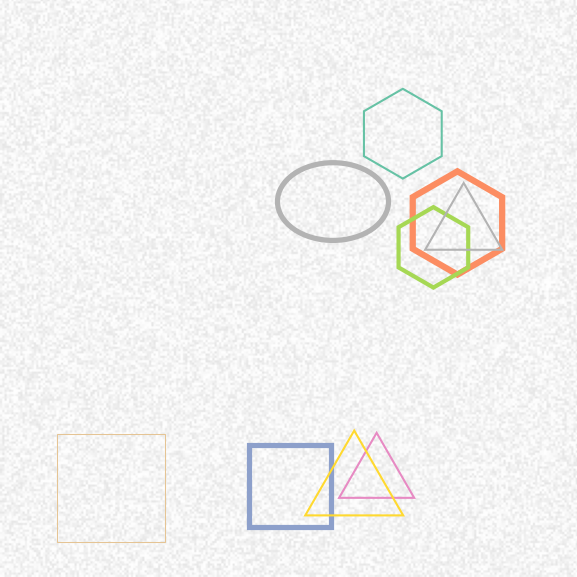[{"shape": "hexagon", "thickness": 1, "radius": 0.39, "center": [0.698, 0.768]}, {"shape": "hexagon", "thickness": 3, "radius": 0.45, "center": [0.792, 0.613]}, {"shape": "square", "thickness": 2.5, "radius": 0.36, "center": [0.503, 0.158]}, {"shape": "triangle", "thickness": 1, "radius": 0.38, "center": [0.652, 0.175]}, {"shape": "hexagon", "thickness": 2, "radius": 0.35, "center": [0.75, 0.571]}, {"shape": "triangle", "thickness": 1, "radius": 0.49, "center": [0.613, 0.156]}, {"shape": "square", "thickness": 0.5, "radius": 0.47, "center": [0.192, 0.154]}, {"shape": "triangle", "thickness": 1, "radius": 0.39, "center": [0.803, 0.605]}, {"shape": "oval", "thickness": 2.5, "radius": 0.48, "center": [0.577, 0.65]}]